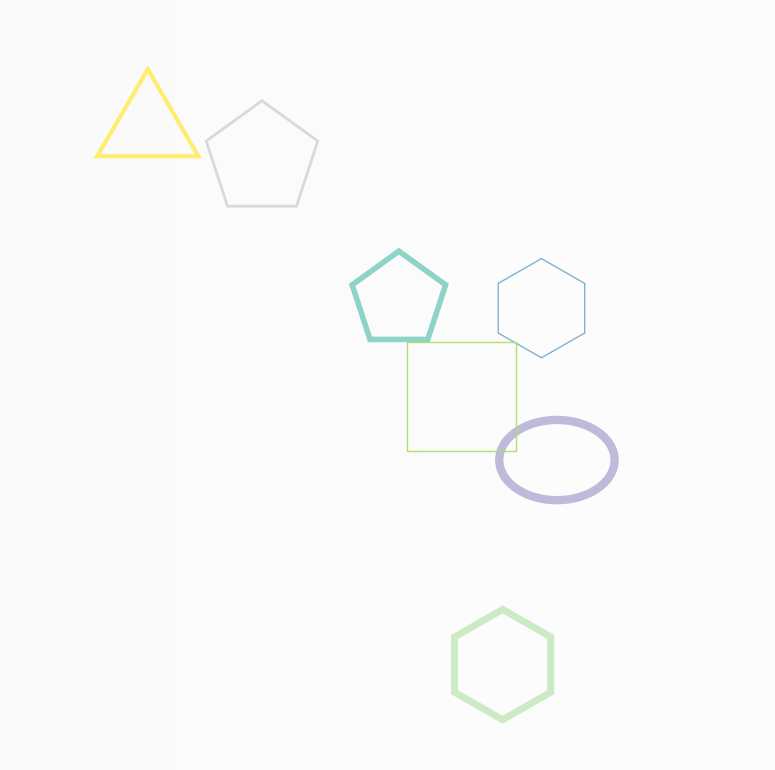[{"shape": "pentagon", "thickness": 2, "radius": 0.32, "center": [0.515, 0.61]}, {"shape": "oval", "thickness": 3, "radius": 0.37, "center": [0.719, 0.403]}, {"shape": "hexagon", "thickness": 0.5, "radius": 0.32, "center": [0.699, 0.6]}, {"shape": "square", "thickness": 0.5, "radius": 0.35, "center": [0.596, 0.485]}, {"shape": "pentagon", "thickness": 1, "radius": 0.38, "center": [0.338, 0.793]}, {"shape": "hexagon", "thickness": 2.5, "radius": 0.36, "center": [0.649, 0.137]}, {"shape": "triangle", "thickness": 1.5, "radius": 0.38, "center": [0.191, 0.835]}]